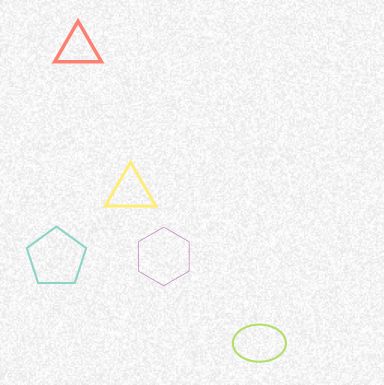[{"shape": "pentagon", "thickness": 1.5, "radius": 0.41, "center": [0.147, 0.331]}, {"shape": "triangle", "thickness": 2.5, "radius": 0.35, "center": [0.203, 0.875]}, {"shape": "oval", "thickness": 1.5, "radius": 0.34, "center": [0.674, 0.109]}, {"shape": "hexagon", "thickness": 0.5, "radius": 0.38, "center": [0.425, 0.334]}, {"shape": "triangle", "thickness": 2, "radius": 0.38, "center": [0.339, 0.503]}]